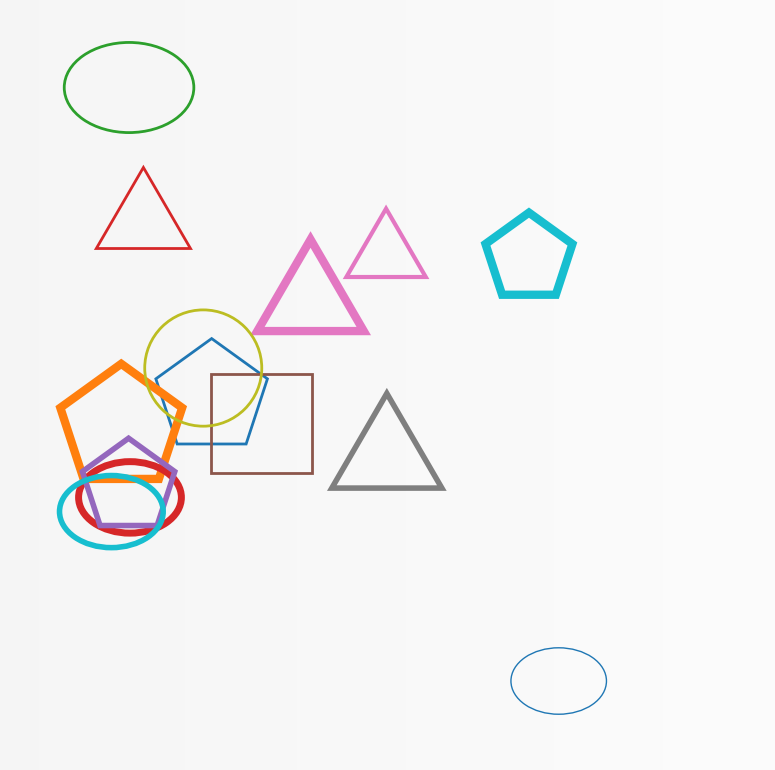[{"shape": "oval", "thickness": 0.5, "radius": 0.31, "center": [0.721, 0.116]}, {"shape": "pentagon", "thickness": 1, "radius": 0.38, "center": [0.273, 0.485]}, {"shape": "pentagon", "thickness": 3, "radius": 0.41, "center": [0.156, 0.445]}, {"shape": "oval", "thickness": 1, "radius": 0.42, "center": [0.167, 0.886]}, {"shape": "oval", "thickness": 2.5, "radius": 0.33, "center": [0.168, 0.354]}, {"shape": "triangle", "thickness": 1, "radius": 0.35, "center": [0.185, 0.712]}, {"shape": "pentagon", "thickness": 2, "radius": 0.31, "center": [0.166, 0.368]}, {"shape": "square", "thickness": 1, "radius": 0.32, "center": [0.337, 0.45]}, {"shape": "triangle", "thickness": 3, "radius": 0.4, "center": [0.401, 0.61]}, {"shape": "triangle", "thickness": 1.5, "radius": 0.3, "center": [0.498, 0.67]}, {"shape": "triangle", "thickness": 2, "radius": 0.41, "center": [0.499, 0.407]}, {"shape": "circle", "thickness": 1, "radius": 0.38, "center": [0.262, 0.522]}, {"shape": "oval", "thickness": 2, "radius": 0.33, "center": [0.144, 0.336]}, {"shape": "pentagon", "thickness": 3, "radius": 0.29, "center": [0.683, 0.665]}]